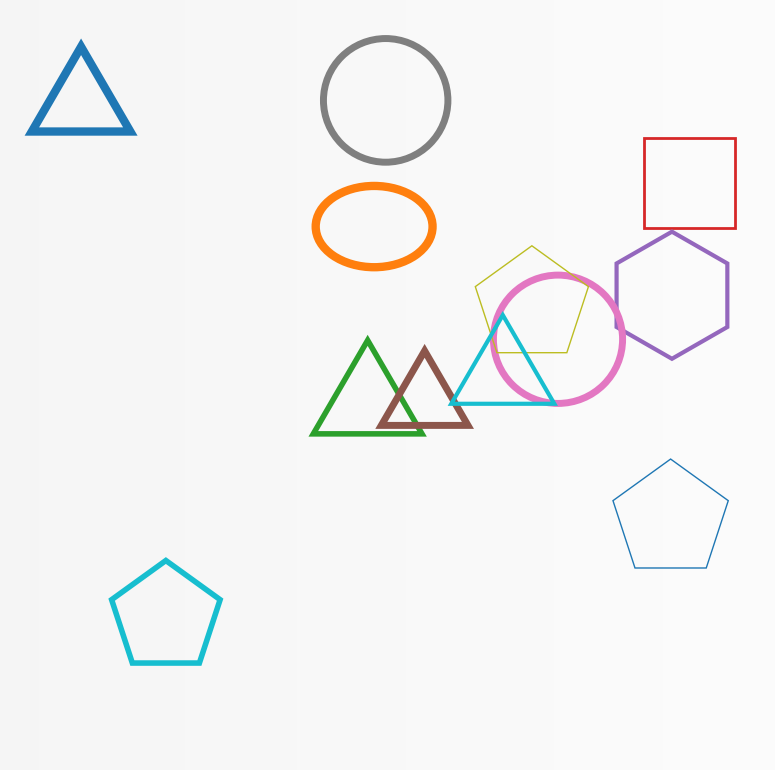[{"shape": "pentagon", "thickness": 0.5, "radius": 0.39, "center": [0.865, 0.326]}, {"shape": "triangle", "thickness": 3, "radius": 0.37, "center": [0.105, 0.866]}, {"shape": "oval", "thickness": 3, "radius": 0.38, "center": [0.483, 0.706]}, {"shape": "triangle", "thickness": 2, "radius": 0.4, "center": [0.474, 0.477]}, {"shape": "square", "thickness": 1, "radius": 0.29, "center": [0.889, 0.762]}, {"shape": "hexagon", "thickness": 1.5, "radius": 0.41, "center": [0.867, 0.617]}, {"shape": "triangle", "thickness": 2.5, "radius": 0.32, "center": [0.548, 0.48]}, {"shape": "circle", "thickness": 2.5, "radius": 0.42, "center": [0.72, 0.559]}, {"shape": "circle", "thickness": 2.5, "radius": 0.4, "center": [0.498, 0.87]}, {"shape": "pentagon", "thickness": 0.5, "radius": 0.38, "center": [0.686, 0.604]}, {"shape": "triangle", "thickness": 1.5, "radius": 0.38, "center": [0.649, 0.514]}, {"shape": "pentagon", "thickness": 2, "radius": 0.37, "center": [0.214, 0.198]}]